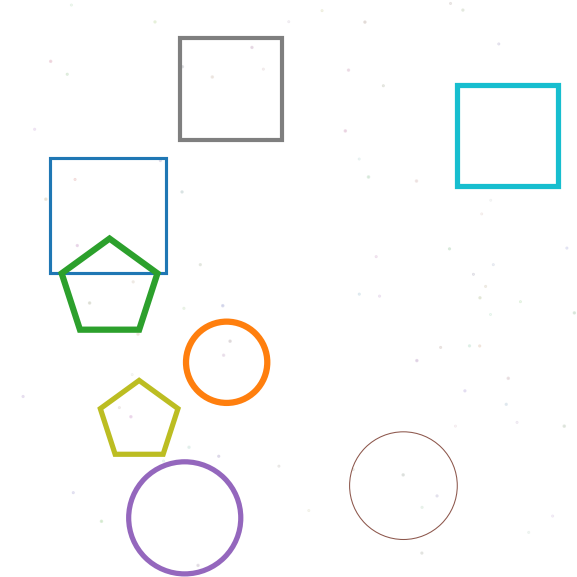[{"shape": "square", "thickness": 1.5, "radius": 0.5, "center": [0.187, 0.626]}, {"shape": "circle", "thickness": 3, "radius": 0.35, "center": [0.392, 0.372]}, {"shape": "pentagon", "thickness": 3, "radius": 0.44, "center": [0.19, 0.499]}, {"shape": "circle", "thickness": 2.5, "radius": 0.49, "center": [0.32, 0.102]}, {"shape": "circle", "thickness": 0.5, "radius": 0.47, "center": [0.699, 0.158]}, {"shape": "square", "thickness": 2, "radius": 0.44, "center": [0.4, 0.845]}, {"shape": "pentagon", "thickness": 2.5, "radius": 0.35, "center": [0.241, 0.27]}, {"shape": "square", "thickness": 2.5, "radius": 0.44, "center": [0.879, 0.764]}]